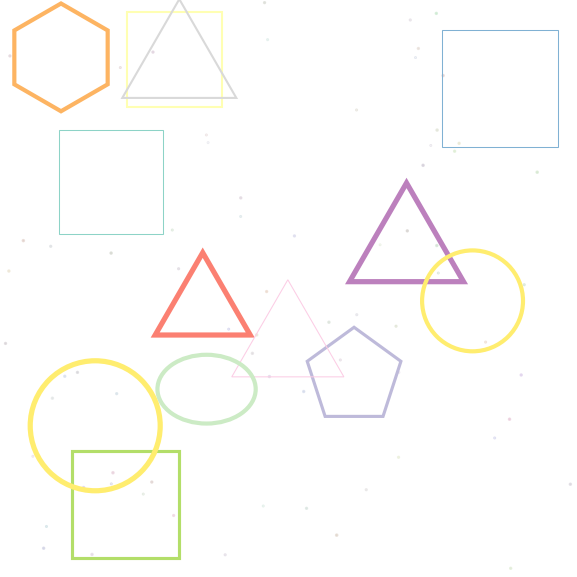[{"shape": "square", "thickness": 0.5, "radius": 0.45, "center": [0.192, 0.684]}, {"shape": "square", "thickness": 1, "radius": 0.41, "center": [0.302, 0.896]}, {"shape": "pentagon", "thickness": 1.5, "radius": 0.43, "center": [0.613, 0.347]}, {"shape": "triangle", "thickness": 2.5, "radius": 0.48, "center": [0.351, 0.467]}, {"shape": "square", "thickness": 0.5, "radius": 0.5, "center": [0.866, 0.846]}, {"shape": "hexagon", "thickness": 2, "radius": 0.47, "center": [0.106, 0.9]}, {"shape": "square", "thickness": 1.5, "radius": 0.46, "center": [0.217, 0.126]}, {"shape": "triangle", "thickness": 0.5, "radius": 0.56, "center": [0.498, 0.403]}, {"shape": "triangle", "thickness": 1, "radius": 0.57, "center": [0.31, 0.887]}, {"shape": "triangle", "thickness": 2.5, "radius": 0.57, "center": [0.704, 0.568]}, {"shape": "oval", "thickness": 2, "radius": 0.43, "center": [0.358, 0.325]}, {"shape": "circle", "thickness": 2, "radius": 0.44, "center": [0.818, 0.478]}, {"shape": "circle", "thickness": 2.5, "radius": 0.56, "center": [0.165, 0.262]}]